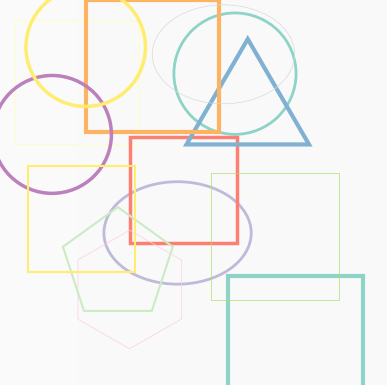[{"shape": "square", "thickness": 3, "radius": 0.87, "center": [0.763, 0.108]}, {"shape": "circle", "thickness": 2, "radius": 0.79, "center": [0.606, 0.809]}, {"shape": "square", "thickness": 0.5, "radius": 0.8, "center": [0.199, 0.787]}, {"shape": "oval", "thickness": 2, "radius": 0.95, "center": [0.458, 0.395]}, {"shape": "square", "thickness": 2.5, "radius": 0.69, "center": [0.474, 0.507]}, {"shape": "triangle", "thickness": 3, "radius": 0.91, "center": [0.639, 0.716]}, {"shape": "square", "thickness": 3, "radius": 0.86, "center": [0.393, 0.828]}, {"shape": "square", "thickness": 0.5, "radius": 0.83, "center": [0.709, 0.386]}, {"shape": "hexagon", "thickness": 0.5, "radius": 0.77, "center": [0.334, 0.248]}, {"shape": "oval", "thickness": 0.5, "radius": 0.92, "center": [0.577, 0.859]}, {"shape": "circle", "thickness": 2.5, "radius": 0.77, "center": [0.134, 0.651]}, {"shape": "pentagon", "thickness": 1.5, "radius": 0.75, "center": [0.304, 0.313]}, {"shape": "circle", "thickness": 2.5, "radius": 0.77, "center": [0.221, 0.878]}, {"shape": "square", "thickness": 1.5, "radius": 0.69, "center": [0.209, 0.431]}]